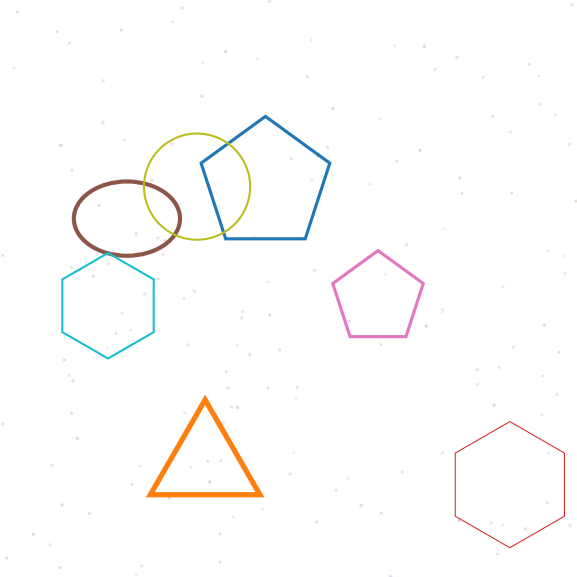[{"shape": "pentagon", "thickness": 1.5, "radius": 0.59, "center": [0.46, 0.68]}, {"shape": "triangle", "thickness": 2.5, "radius": 0.55, "center": [0.355, 0.197]}, {"shape": "hexagon", "thickness": 0.5, "radius": 0.55, "center": [0.883, 0.16]}, {"shape": "oval", "thickness": 2, "radius": 0.46, "center": [0.22, 0.621]}, {"shape": "pentagon", "thickness": 1.5, "radius": 0.41, "center": [0.655, 0.483]}, {"shape": "circle", "thickness": 1, "radius": 0.46, "center": [0.341, 0.676]}, {"shape": "hexagon", "thickness": 1, "radius": 0.46, "center": [0.187, 0.47]}]